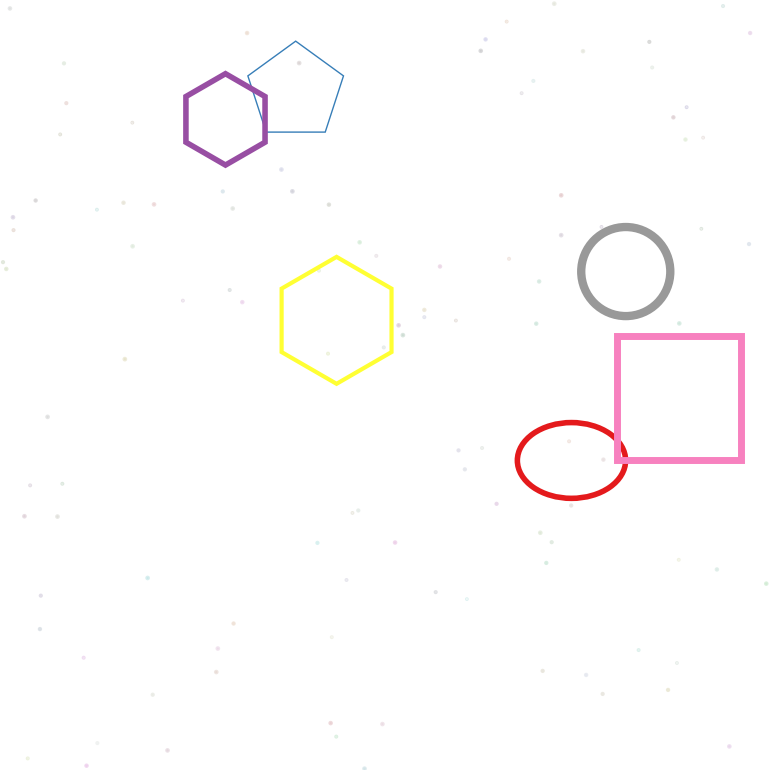[{"shape": "oval", "thickness": 2, "radius": 0.35, "center": [0.742, 0.402]}, {"shape": "pentagon", "thickness": 0.5, "radius": 0.33, "center": [0.384, 0.881]}, {"shape": "hexagon", "thickness": 2, "radius": 0.3, "center": [0.293, 0.845]}, {"shape": "hexagon", "thickness": 1.5, "radius": 0.41, "center": [0.437, 0.584]}, {"shape": "square", "thickness": 2.5, "radius": 0.4, "center": [0.882, 0.483]}, {"shape": "circle", "thickness": 3, "radius": 0.29, "center": [0.813, 0.647]}]